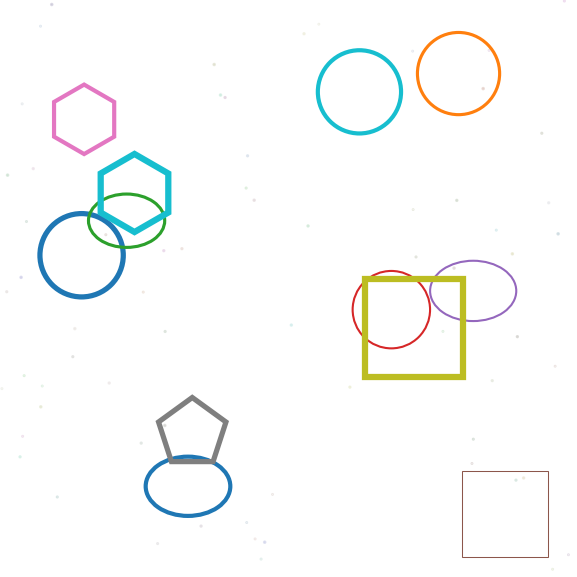[{"shape": "oval", "thickness": 2, "radius": 0.37, "center": [0.326, 0.157]}, {"shape": "circle", "thickness": 2.5, "radius": 0.36, "center": [0.141, 0.557]}, {"shape": "circle", "thickness": 1.5, "radius": 0.36, "center": [0.794, 0.872]}, {"shape": "oval", "thickness": 1.5, "radius": 0.33, "center": [0.219, 0.617]}, {"shape": "circle", "thickness": 1, "radius": 0.34, "center": [0.678, 0.463]}, {"shape": "oval", "thickness": 1, "radius": 0.37, "center": [0.819, 0.495]}, {"shape": "square", "thickness": 0.5, "radius": 0.37, "center": [0.874, 0.109]}, {"shape": "hexagon", "thickness": 2, "radius": 0.3, "center": [0.146, 0.793]}, {"shape": "pentagon", "thickness": 2.5, "radius": 0.31, "center": [0.333, 0.249]}, {"shape": "square", "thickness": 3, "radius": 0.42, "center": [0.717, 0.431]}, {"shape": "hexagon", "thickness": 3, "radius": 0.34, "center": [0.233, 0.665]}, {"shape": "circle", "thickness": 2, "radius": 0.36, "center": [0.622, 0.84]}]